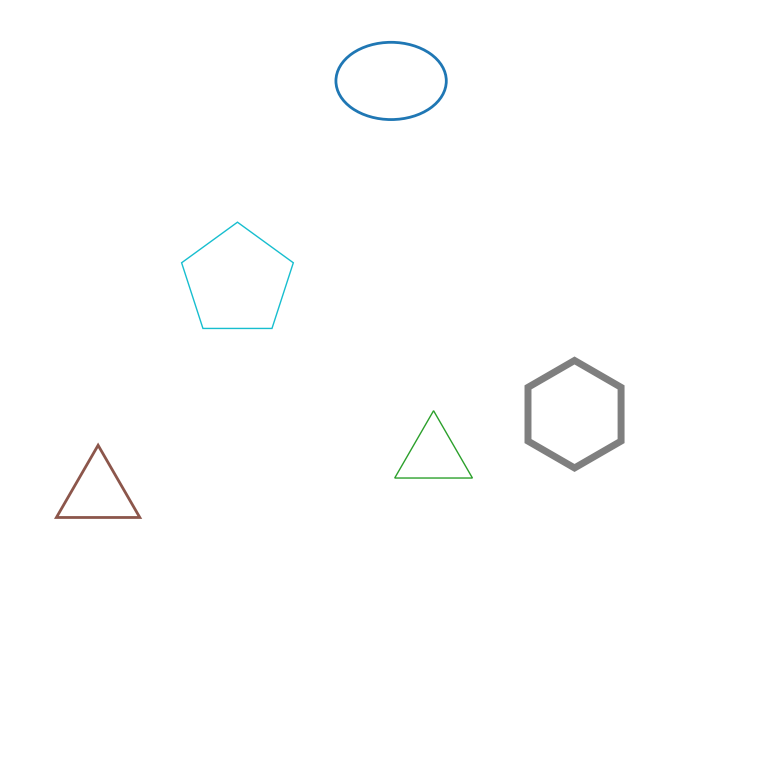[{"shape": "oval", "thickness": 1, "radius": 0.36, "center": [0.508, 0.895]}, {"shape": "triangle", "thickness": 0.5, "radius": 0.29, "center": [0.563, 0.408]}, {"shape": "triangle", "thickness": 1, "radius": 0.31, "center": [0.127, 0.359]}, {"shape": "hexagon", "thickness": 2.5, "radius": 0.35, "center": [0.746, 0.462]}, {"shape": "pentagon", "thickness": 0.5, "radius": 0.38, "center": [0.308, 0.635]}]